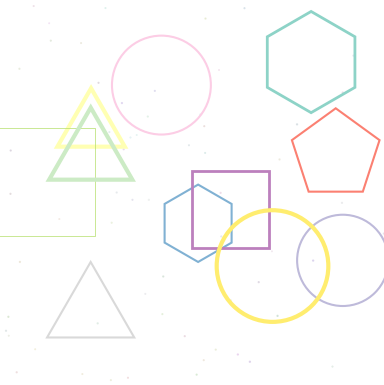[{"shape": "hexagon", "thickness": 2, "radius": 0.66, "center": [0.808, 0.839]}, {"shape": "triangle", "thickness": 3, "radius": 0.51, "center": [0.237, 0.67]}, {"shape": "circle", "thickness": 1.5, "radius": 0.59, "center": [0.89, 0.324]}, {"shape": "pentagon", "thickness": 1.5, "radius": 0.6, "center": [0.872, 0.599]}, {"shape": "hexagon", "thickness": 1.5, "radius": 0.5, "center": [0.515, 0.42]}, {"shape": "square", "thickness": 0.5, "radius": 0.7, "center": [0.107, 0.526]}, {"shape": "circle", "thickness": 1.5, "radius": 0.64, "center": [0.419, 0.779]}, {"shape": "triangle", "thickness": 1.5, "radius": 0.65, "center": [0.235, 0.189]}, {"shape": "square", "thickness": 2, "radius": 0.5, "center": [0.599, 0.455]}, {"shape": "triangle", "thickness": 3, "radius": 0.62, "center": [0.236, 0.596]}, {"shape": "circle", "thickness": 3, "radius": 0.73, "center": [0.708, 0.309]}]